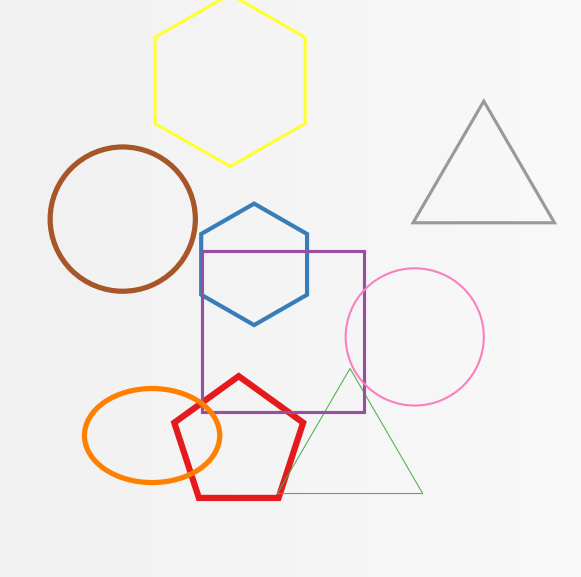[{"shape": "pentagon", "thickness": 3, "radius": 0.58, "center": [0.411, 0.231]}, {"shape": "hexagon", "thickness": 2, "radius": 0.53, "center": [0.437, 0.541]}, {"shape": "triangle", "thickness": 0.5, "radius": 0.72, "center": [0.602, 0.217]}, {"shape": "square", "thickness": 1.5, "radius": 0.7, "center": [0.487, 0.425]}, {"shape": "oval", "thickness": 2.5, "radius": 0.58, "center": [0.262, 0.245]}, {"shape": "hexagon", "thickness": 1.5, "radius": 0.75, "center": [0.396, 0.86]}, {"shape": "circle", "thickness": 2.5, "radius": 0.62, "center": [0.211, 0.62]}, {"shape": "circle", "thickness": 1, "radius": 0.59, "center": [0.714, 0.416]}, {"shape": "triangle", "thickness": 1.5, "radius": 0.7, "center": [0.832, 0.684]}]